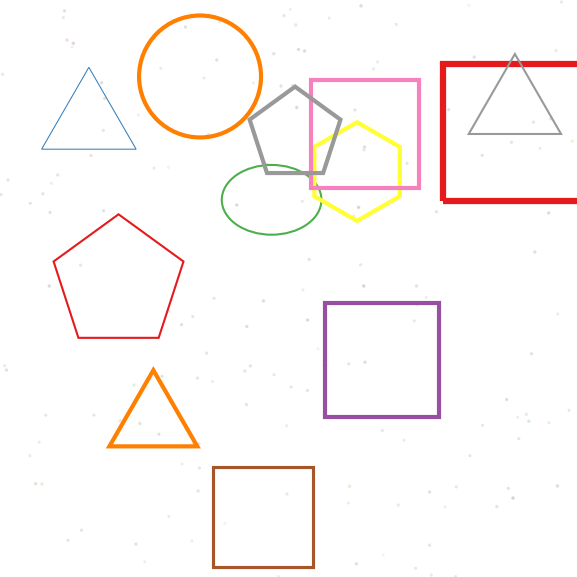[{"shape": "square", "thickness": 3, "radius": 0.6, "center": [0.886, 0.769]}, {"shape": "pentagon", "thickness": 1, "radius": 0.59, "center": [0.205, 0.51]}, {"shape": "triangle", "thickness": 0.5, "radius": 0.47, "center": [0.154, 0.788]}, {"shape": "oval", "thickness": 1, "radius": 0.43, "center": [0.47, 0.653]}, {"shape": "square", "thickness": 2, "radius": 0.49, "center": [0.661, 0.376]}, {"shape": "triangle", "thickness": 2, "radius": 0.44, "center": [0.266, 0.27]}, {"shape": "circle", "thickness": 2, "radius": 0.53, "center": [0.346, 0.867]}, {"shape": "hexagon", "thickness": 2, "radius": 0.43, "center": [0.618, 0.702]}, {"shape": "square", "thickness": 1.5, "radius": 0.43, "center": [0.455, 0.104]}, {"shape": "square", "thickness": 2, "radius": 0.47, "center": [0.632, 0.767]}, {"shape": "pentagon", "thickness": 2, "radius": 0.41, "center": [0.511, 0.766]}, {"shape": "triangle", "thickness": 1, "radius": 0.46, "center": [0.892, 0.813]}]